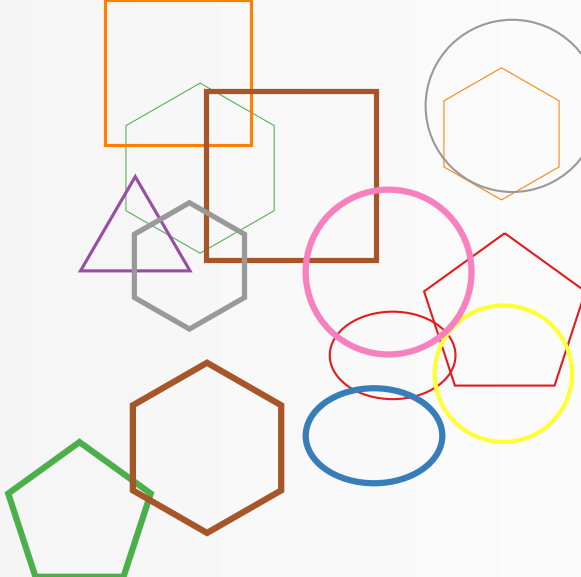[{"shape": "oval", "thickness": 1, "radius": 0.54, "center": [0.675, 0.384]}, {"shape": "pentagon", "thickness": 1, "radius": 0.73, "center": [0.868, 0.449]}, {"shape": "oval", "thickness": 3, "radius": 0.59, "center": [0.643, 0.245]}, {"shape": "hexagon", "thickness": 0.5, "radius": 0.74, "center": [0.344, 0.708]}, {"shape": "pentagon", "thickness": 3, "radius": 0.64, "center": [0.137, 0.105]}, {"shape": "triangle", "thickness": 1.5, "radius": 0.54, "center": [0.233, 0.584]}, {"shape": "hexagon", "thickness": 0.5, "radius": 0.57, "center": [0.863, 0.767]}, {"shape": "square", "thickness": 1.5, "radius": 0.63, "center": [0.306, 0.874]}, {"shape": "circle", "thickness": 2, "radius": 0.59, "center": [0.866, 0.352]}, {"shape": "hexagon", "thickness": 3, "radius": 0.74, "center": [0.356, 0.224]}, {"shape": "square", "thickness": 2.5, "radius": 0.73, "center": [0.501, 0.696]}, {"shape": "circle", "thickness": 3, "radius": 0.71, "center": [0.669, 0.528]}, {"shape": "circle", "thickness": 1, "radius": 0.75, "center": [0.881, 0.816]}, {"shape": "hexagon", "thickness": 2.5, "radius": 0.55, "center": [0.326, 0.539]}]